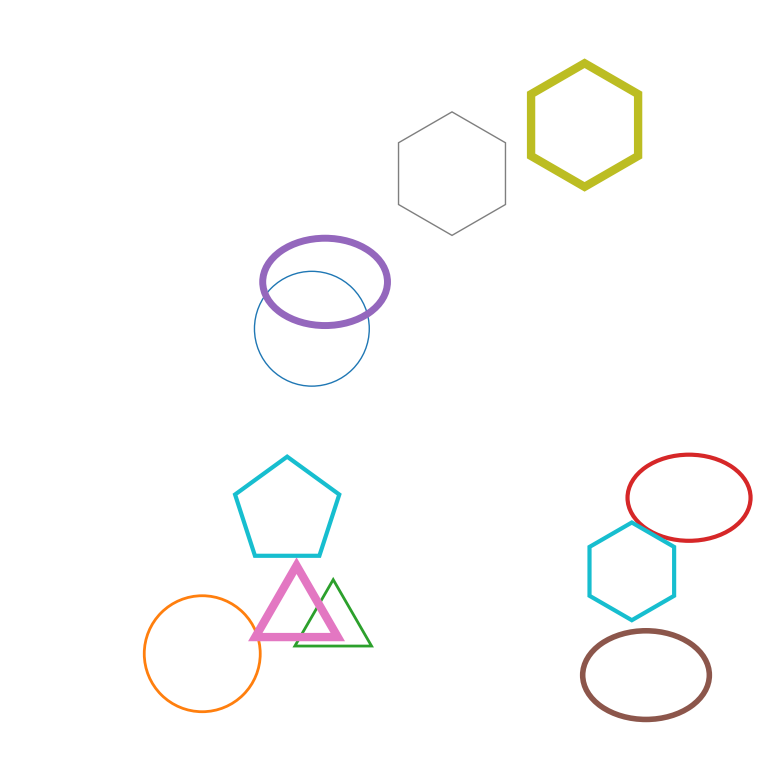[{"shape": "circle", "thickness": 0.5, "radius": 0.37, "center": [0.405, 0.573]}, {"shape": "circle", "thickness": 1, "radius": 0.38, "center": [0.263, 0.151]}, {"shape": "triangle", "thickness": 1, "radius": 0.29, "center": [0.433, 0.19]}, {"shape": "oval", "thickness": 1.5, "radius": 0.4, "center": [0.895, 0.354]}, {"shape": "oval", "thickness": 2.5, "radius": 0.41, "center": [0.422, 0.634]}, {"shape": "oval", "thickness": 2, "radius": 0.41, "center": [0.839, 0.123]}, {"shape": "triangle", "thickness": 3, "radius": 0.31, "center": [0.385, 0.204]}, {"shape": "hexagon", "thickness": 0.5, "radius": 0.4, "center": [0.587, 0.775]}, {"shape": "hexagon", "thickness": 3, "radius": 0.4, "center": [0.759, 0.838]}, {"shape": "pentagon", "thickness": 1.5, "radius": 0.36, "center": [0.373, 0.336]}, {"shape": "hexagon", "thickness": 1.5, "radius": 0.32, "center": [0.821, 0.258]}]